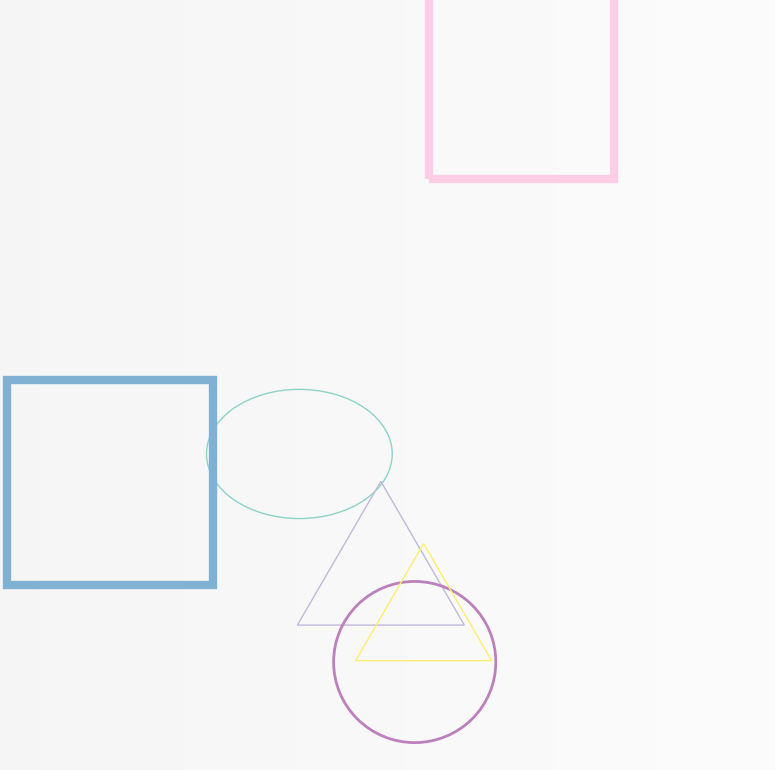[{"shape": "oval", "thickness": 0.5, "radius": 0.6, "center": [0.386, 0.41]}, {"shape": "triangle", "thickness": 0.5, "radius": 0.62, "center": [0.491, 0.25]}, {"shape": "square", "thickness": 3, "radius": 0.67, "center": [0.142, 0.374]}, {"shape": "square", "thickness": 3, "radius": 0.6, "center": [0.673, 0.887]}, {"shape": "circle", "thickness": 1, "radius": 0.52, "center": [0.535, 0.14]}, {"shape": "triangle", "thickness": 0.5, "radius": 0.51, "center": [0.547, 0.193]}]